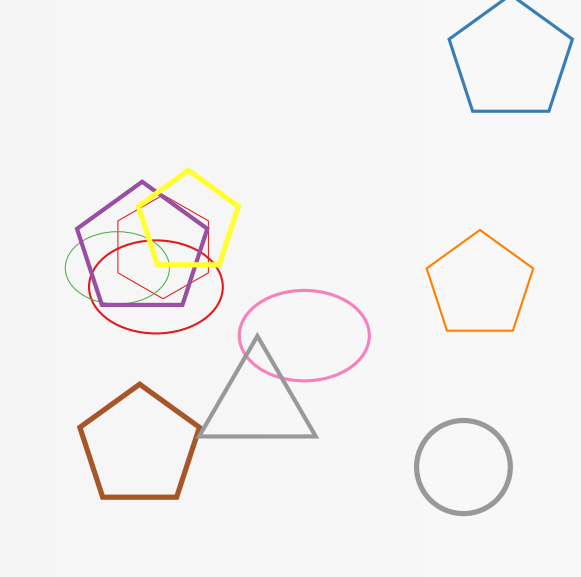[{"shape": "hexagon", "thickness": 0.5, "radius": 0.45, "center": [0.281, 0.572]}, {"shape": "oval", "thickness": 1, "radius": 0.58, "center": [0.268, 0.502]}, {"shape": "pentagon", "thickness": 1.5, "radius": 0.56, "center": [0.879, 0.897]}, {"shape": "oval", "thickness": 0.5, "radius": 0.45, "center": [0.202, 0.535]}, {"shape": "pentagon", "thickness": 2, "radius": 0.59, "center": [0.245, 0.567]}, {"shape": "pentagon", "thickness": 1, "radius": 0.48, "center": [0.826, 0.505]}, {"shape": "pentagon", "thickness": 2.5, "radius": 0.45, "center": [0.324, 0.614]}, {"shape": "pentagon", "thickness": 2.5, "radius": 0.54, "center": [0.24, 0.226]}, {"shape": "oval", "thickness": 1.5, "radius": 0.56, "center": [0.524, 0.418]}, {"shape": "triangle", "thickness": 2, "radius": 0.58, "center": [0.443, 0.301]}, {"shape": "circle", "thickness": 2.5, "radius": 0.4, "center": [0.797, 0.19]}]